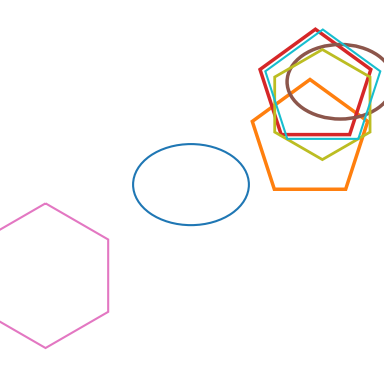[{"shape": "oval", "thickness": 1.5, "radius": 0.75, "center": [0.496, 0.52]}, {"shape": "pentagon", "thickness": 2.5, "radius": 0.79, "center": [0.805, 0.636]}, {"shape": "pentagon", "thickness": 2.5, "radius": 0.76, "center": [0.819, 0.773]}, {"shape": "oval", "thickness": 2.5, "radius": 0.69, "center": [0.884, 0.788]}, {"shape": "hexagon", "thickness": 1.5, "radius": 0.94, "center": [0.118, 0.284]}, {"shape": "hexagon", "thickness": 2, "radius": 0.71, "center": [0.837, 0.728]}, {"shape": "pentagon", "thickness": 1.5, "radius": 0.78, "center": [0.838, 0.766]}]